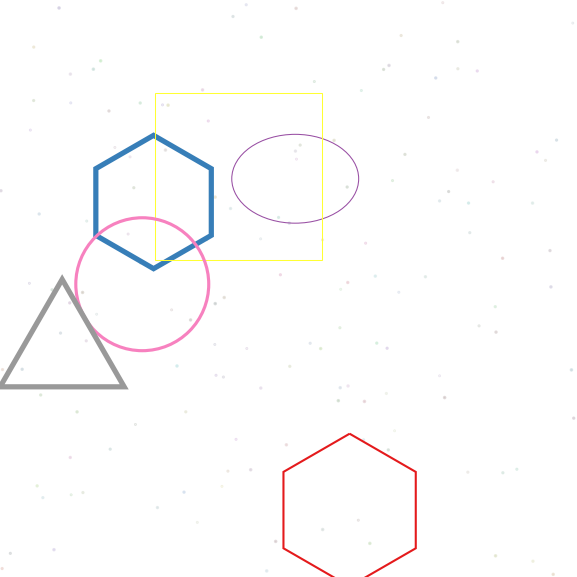[{"shape": "hexagon", "thickness": 1, "radius": 0.66, "center": [0.605, 0.116]}, {"shape": "hexagon", "thickness": 2.5, "radius": 0.58, "center": [0.266, 0.649]}, {"shape": "oval", "thickness": 0.5, "radius": 0.55, "center": [0.511, 0.69]}, {"shape": "square", "thickness": 0.5, "radius": 0.72, "center": [0.413, 0.694]}, {"shape": "circle", "thickness": 1.5, "radius": 0.58, "center": [0.246, 0.507]}, {"shape": "triangle", "thickness": 2.5, "radius": 0.62, "center": [0.108, 0.391]}]